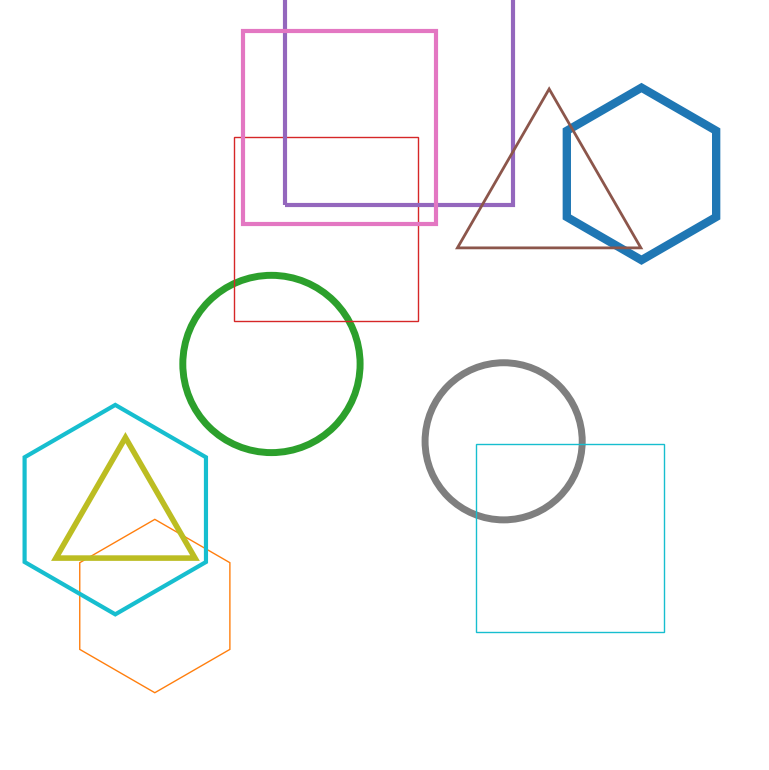[{"shape": "hexagon", "thickness": 3, "radius": 0.56, "center": [0.833, 0.774]}, {"shape": "hexagon", "thickness": 0.5, "radius": 0.56, "center": [0.201, 0.213]}, {"shape": "circle", "thickness": 2.5, "radius": 0.58, "center": [0.353, 0.527]}, {"shape": "square", "thickness": 0.5, "radius": 0.6, "center": [0.423, 0.703]}, {"shape": "square", "thickness": 1.5, "radius": 0.74, "center": [0.518, 0.882]}, {"shape": "triangle", "thickness": 1, "radius": 0.69, "center": [0.713, 0.747]}, {"shape": "square", "thickness": 1.5, "radius": 0.63, "center": [0.441, 0.834]}, {"shape": "circle", "thickness": 2.5, "radius": 0.51, "center": [0.654, 0.427]}, {"shape": "triangle", "thickness": 2, "radius": 0.52, "center": [0.163, 0.327]}, {"shape": "hexagon", "thickness": 1.5, "radius": 0.68, "center": [0.15, 0.338]}, {"shape": "square", "thickness": 0.5, "radius": 0.61, "center": [0.74, 0.301]}]